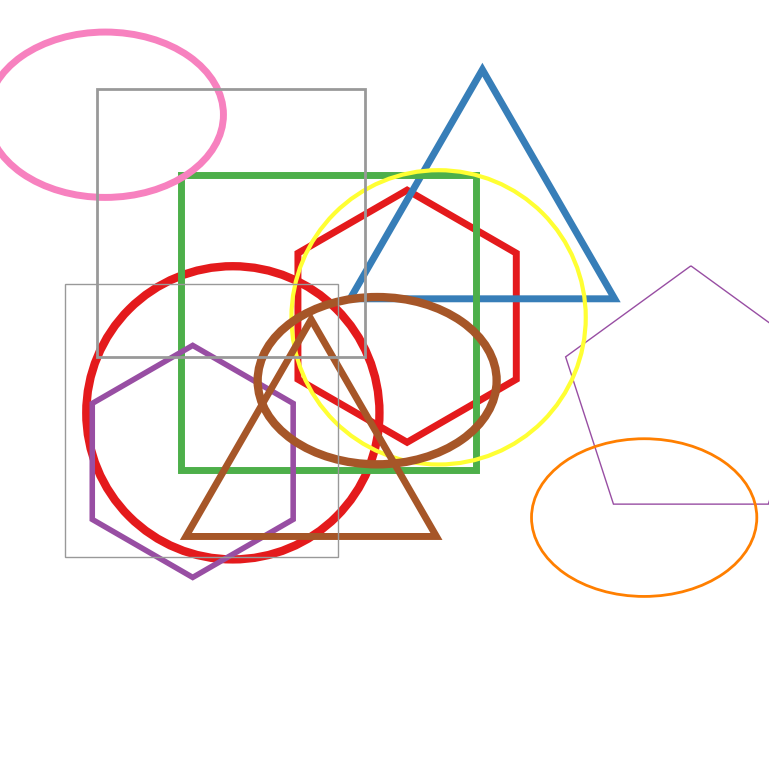[{"shape": "circle", "thickness": 3, "radius": 0.95, "center": [0.302, 0.464]}, {"shape": "hexagon", "thickness": 2.5, "radius": 0.82, "center": [0.529, 0.589]}, {"shape": "triangle", "thickness": 2.5, "radius": 0.99, "center": [0.626, 0.711]}, {"shape": "square", "thickness": 2.5, "radius": 0.96, "center": [0.426, 0.581]}, {"shape": "pentagon", "thickness": 0.5, "radius": 0.86, "center": [0.897, 0.484]}, {"shape": "hexagon", "thickness": 2, "radius": 0.75, "center": [0.25, 0.401]}, {"shape": "oval", "thickness": 1, "radius": 0.73, "center": [0.837, 0.328]}, {"shape": "circle", "thickness": 1.5, "radius": 0.96, "center": [0.57, 0.588]}, {"shape": "triangle", "thickness": 2.5, "radius": 0.94, "center": [0.404, 0.397]}, {"shape": "oval", "thickness": 3, "radius": 0.78, "center": [0.49, 0.506]}, {"shape": "oval", "thickness": 2.5, "radius": 0.77, "center": [0.137, 0.851]}, {"shape": "square", "thickness": 1, "radius": 0.87, "center": [0.3, 0.71]}, {"shape": "square", "thickness": 0.5, "radius": 0.89, "center": [0.262, 0.454]}]